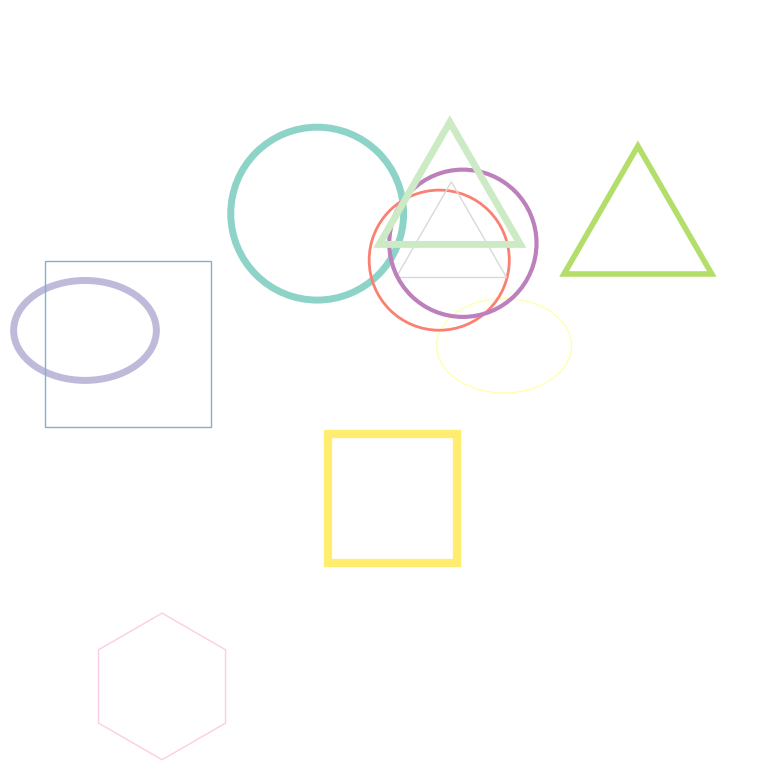[{"shape": "circle", "thickness": 2.5, "radius": 0.56, "center": [0.412, 0.723]}, {"shape": "oval", "thickness": 0.5, "radius": 0.44, "center": [0.655, 0.551]}, {"shape": "oval", "thickness": 2.5, "radius": 0.46, "center": [0.11, 0.571]}, {"shape": "circle", "thickness": 1, "radius": 0.45, "center": [0.57, 0.662]}, {"shape": "square", "thickness": 0.5, "radius": 0.54, "center": [0.166, 0.553]}, {"shape": "triangle", "thickness": 2, "radius": 0.55, "center": [0.828, 0.7]}, {"shape": "hexagon", "thickness": 0.5, "radius": 0.48, "center": [0.21, 0.109]}, {"shape": "triangle", "thickness": 0.5, "radius": 0.41, "center": [0.586, 0.681]}, {"shape": "circle", "thickness": 1.5, "radius": 0.48, "center": [0.601, 0.684]}, {"shape": "triangle", "thickness": 2.5, "radius": 0.53, "center": [0.584, 0.735]}, {"shape": "square", "thickness": 3, "radius": 0.42, "center": [0.51, 0.352]}]